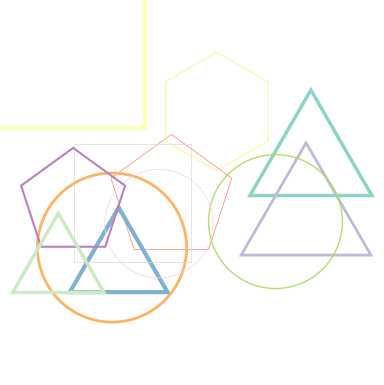[{"shape": "triangle", "thickness": 2.5, "radius": 0.91, "center": [0.807, 0.583]}, {"shape": "square", "thickness": 3, "radius": 1.0, "center": [0.177, 0.868]}, {"shape": "triangle", "thickness": 2, "radius": 0.97, "center": [0.795, 0.435]}, {"shape": "pentagon", "thickness": 0.5, "radius": 0.83, "center": [0.445, 0.486]}, {"shape": "triangle", "thickness": 3, "radius": 0.73, "center": [0.308, 0.314]}, {"shape": "circle", "thickness": 2, "radius": 0.97, "center": [0.291, 0.357]}, {"shape": "circle", "thickness": 1, "radius": 0.87, "center": [0.716, 0.424]}, {"shape": "circle", "thickness": 0.5, "radius": 0.7, "center": [0.413, 0.419]}, {"shape": "square", "thickness": 0.5, "radius": 0.76, "center": [0.344, 0.472]}, {"shape": "pentagon", "thickness": 1.5, "radius": 0.71, "center": [0.19, 0.474]}, {"shape": "triangle", "thickness": 2.5, "radius": 0.68, "center": [0.151, 0.309]}, {"shape": "hexagon", "thickness": 0.5, "radius": 0.77, "center": [0.563, 0.71]}]